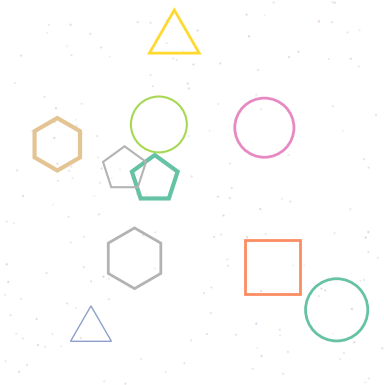[{"shape": "pentagon", "thickness": 3, "radius": 0.31, "center": [0.402, 0.535]}, {"shape": "circle", "thickness": 2, "radius": 0.4, "center": [0.874, 0.195]}, {"shape": "square", "thickness": 2, "radius": 0.35, "center": [0.708, 0.306]}, {"shape": "triangle", "thickness": 1, "radius": 0.31, "center": [0.236, 0.144]}, {"shape": "circle", "thickness": 2, "radius": 0.38, "center": [0.687, 0.668]}, {"shape": "circle", "thickness": 1.5, "radius": 0.36, "center": [0.413, 0.677]}, {"shape": "triangle", "thickness": 2, "radius": 0.37, "center": [0.453, 0.899]}, {"shape": "hexagon", "thickness": 3, "radius": 0.34, "center": [0.149, 0.625]}, {"shape": "pentagon", "thickness": 1.5, "radius": 0.29, "center": [0.324, 0.561]}, {"shape": "hexagon", "thickness": 2, "radius": 0.39, "center": [0.349, 0.329]}]